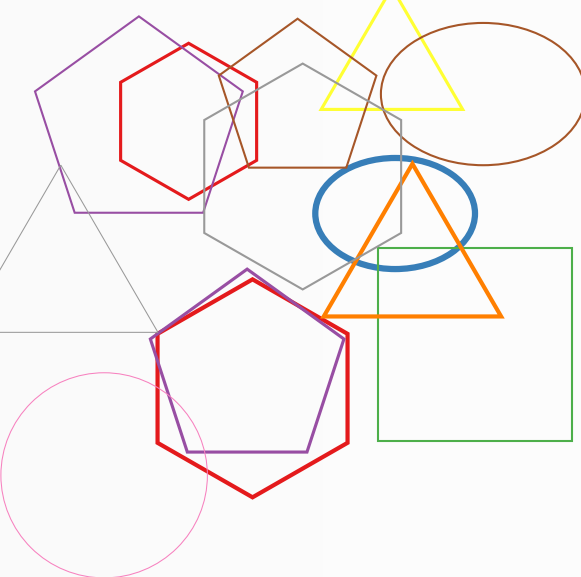[{"shape": "hexagon", "thickness": 1.5, "radius": 0.68, "center": [0.325, 0.789]}, {"shape": "hexagon", "thickness": 2, "radius": 0.94, "center": [0.434, 0.327]}, {"shape": "oval", "thickness": 3, "radius": 0.69, "center": [0.68, 0.629]}, {"shape": "square", "thickness": 1, "radius": 0.83, "center": [0.817, 0.403]}, {"shape": "pentagon", "thickness": 1, "radius": 0.94, "center": [0.239, 0.783]}, {"shape": "pentagon", "thickness": 1.5, "radius": 0.88, "center": [0.425, 0.358]}, {"shape": "triangle", "thickness": 2, "radius": 0.88, "center": [0.71, 0.539]}, {"shape": "triangle", "thickness": 1.5, "radius": 0.7, "center": [0.674, 0.88]}, {"shape": "pentagon", "thickness": 1, "radius": 0.71, "center": [0.512, 0.824]}, {"shape": "oval", "thickness": 1, "radius": 0.88, "center": [0.831, 0.836]}, {"shape": "circle", "thickness": 0.5, "radius": 0.89, "center": [0.179, 0.176]}, {"shape": "triangle", "thickness": 0.5, "radius": 0.97, "center": [0.105, 0.52]}, {"shape": "hexagon", "thickness": 1, "radius": 0.98, "center": [0.521, 0.694]}]